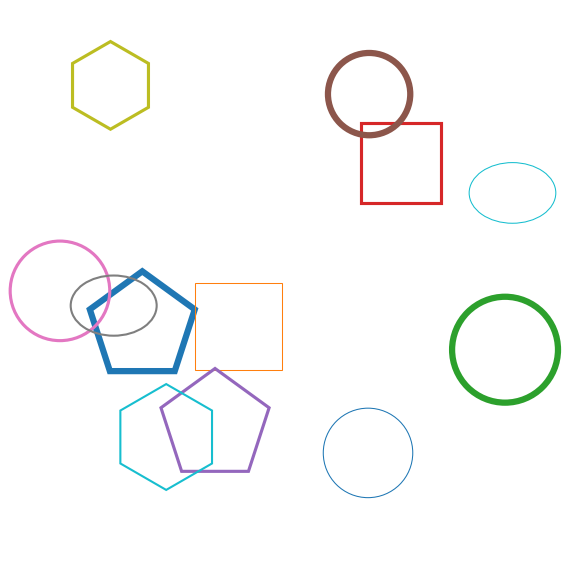[{"shape": "pentagon", "thickness": 3, "radius": 0.48, "center": [0.246, 0.434]}, {"shape": "circle", "thickness": 0.5, "radius": 0.39, "center": [0.637, 0.215]}, {"shape": "square", "thickness": 0.5, "radius": 0.38, "center": [0.413, 0.434]}, {"shape": "circle", "thickness": 3, "radius": 0.46, "center": [0.875, 0.394]}, {"shape": "square", "thickness": 1.5, "radius": 0.34, "center": [0.694, 0.717]}, {"shape": "pentagon", "thickness": 1.5, "radius": 0.49, "center": [0.372, 0.263]}, {"shape": "circle", "thickness": 3, "radius": 0.36, "center": [0.639, 0.836]}, {"shape": "circle", "thickness": 1.5, "radius": 0.43, "center": [0.104, 0.495]}, {"shape": "oval", "thickness": 1, "radius": 0.37, "center": [0.197, 0.47]}, {"shape": "hexagon", "thickness": 1.5, "radius": 0.38, "center": [0.191, 0.851]}, {"shape": "oval", "thickness": 0.5, "radius": 0.38, "center": [0.887, 0.665]}, {"shape": "hexagon", "thickness": 1, "radius": 0.46, "center": [0.288, 0.242]}]